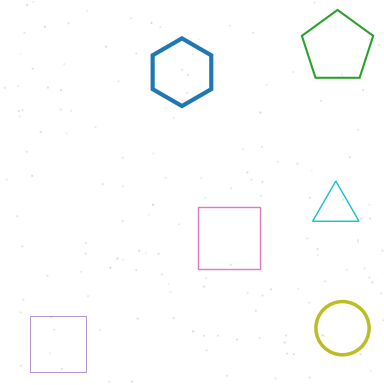[{"shape": "hexagon", "thickness": 3, "radius": 0.44, "center": [0.473, 0.812]}, {"shape": "pentagon", "thickness": 1.5, "radius": 0.49, "center": [0.877, 0.877]}, {"shape": "square", "thickness": 0.5, "radius": 0.36, "center": [0.15, 0.106]}, {"shape": "square", "thickness": 1, "radius": 0.4, "center": [0.594, 0.383]}, {"shape": "circle", "thickness": 2.5, "radius": 0.35, "center": [0.89, 0.148]}, {"shape": "triangle", "thickness": 1, "radius": 0.35, "center": [0.872, 0.46]}]